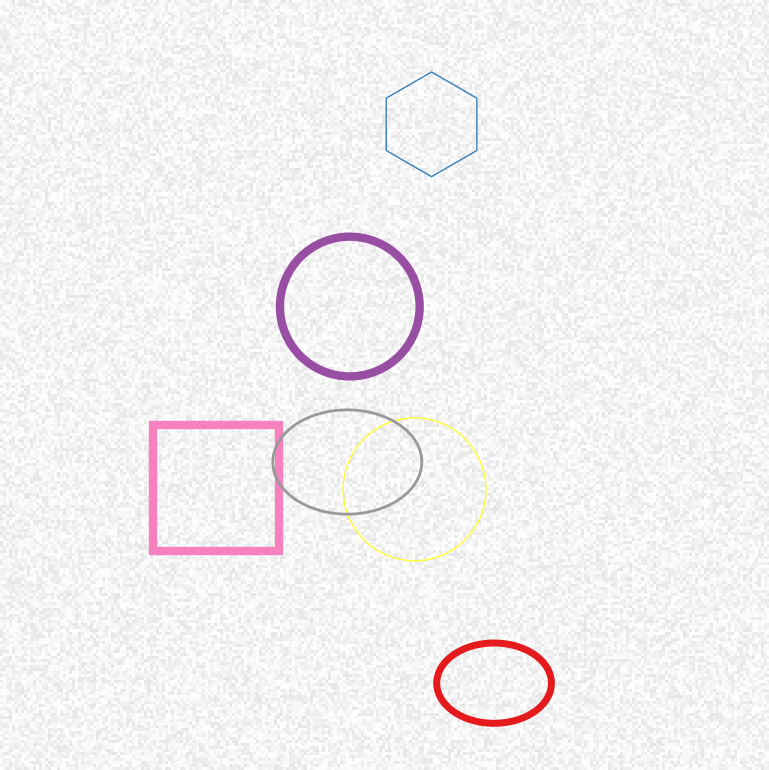[{"shape": "oval", "thickness": 2.5, "radius": 0.37, "center": [0.642, 0.113]}, {"shape": "hexagon", "thickness": 0.5, "radius": 0.34, "center": [0.56, 0.839]}, {"shape": "circle", "thickness": 3, "radius": 0.45, "center": [0.454, 0.602]}, {"shape": "circle", "thickness": 0.5, "radius": 0.46, "center": [0.538, 0.364]}, {"shape": "square", "thickness": 3, "radius": 0.41, "center": [0.28, 0.366]}, {"shape": "oval", "thickness": 1, "radius": 0.48, "center": [0.451, 0.4]}]